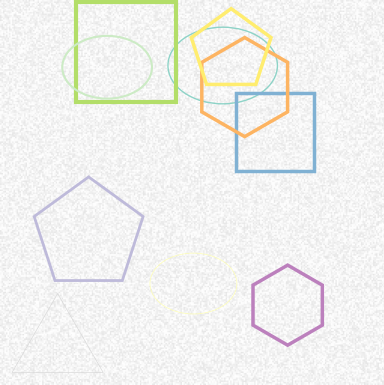[{"shape": "oval", "thickness": 1, "radius": 0.71, "center": [0.578, 0.83]}, {"shape": "oval", "thickness": 0.5, "radius": 0.56, "center": [0.502, 0.264]}, {"shape": "pentagon", "thickness": 2, "radius": 0.74, "center": [0.23, 0.392]}, {"shape": "square", "thickness": 2.5, "radius": 0.51, "center": [0.715, 0.657]}, {"shape": "hexagon", "thickness": 2.5, "radius": 0.64, "center": [0.636, 0.774]}, {"shape": "square", "thickness": 3, "radius": 0.65, "center": [0.327, 0.864]}, {"shape": "triangle", "thickness": 0.5, "radius": 0.68, "center": [0.15, 0.101]}, {"shape": "hexagon", "thickness": 2.5, "radius": 0.52, "center": [0.747, 0.207]}, {"shape": "oval", "thickness": 1.5, "radius": 0.58, "center": [0.278, 0.825]}, {"shape": "pentagon", "thickness": 2.5, "radius": 0.54, "center": [0.6, 0.869]}]